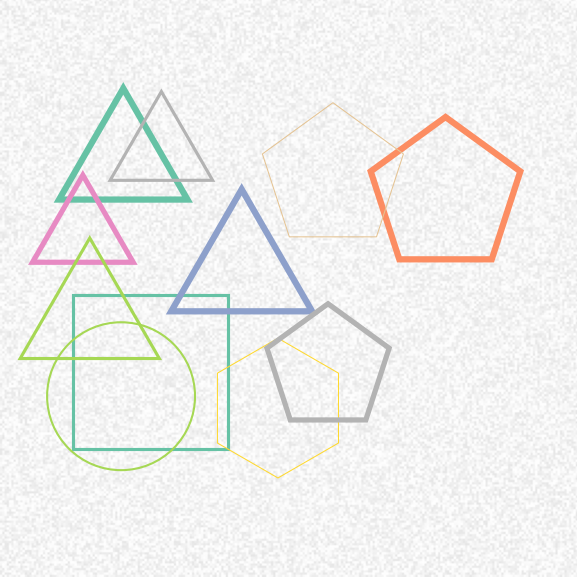[{"shape": "square", "thickness": 1.5, "radius": 0.67, "center": [0.261, 0.355]}, {"shape": "triangle", "thickness": 3, "radius": 0.64, "center": [0.213, 0.718]}, {"shape": "pentagon", "thickness": 3, "radius": 0.68, "center": [0.771, 0.66]}, {"shape": "triangle", "thickness": 3, "radius": 0.7, "center": [0.418, 0.53]}, {"shape": "triangle", "thickness": 2.5, "radius": 0.5, "center": [0.143, 0.595]}, {"shape": "circle", "thickness": 1, "radius": 0.64, "center": [0.21, 0.313]}, {"shape": "triangle", "thickness": 1.5, "radius": 0.7, "center": [0.155, 0.448]}, {"shape": "hexagon", "thickness": 0.5, "radius": 0.61, "center": [0.481, 0.292]}, {"shape": "pentagon", "thickness": 0.5, "radius": 0.64, "center": [0.576, 0.693]}, {"shape": "pentagon", "thickness": 2.5, "radius": 0.56, "center": [0.568, 0.362]}, {"shape": "triangle", "thickness": 1.5, "radius": 0.51, "center": [0.279, 0.738]}]